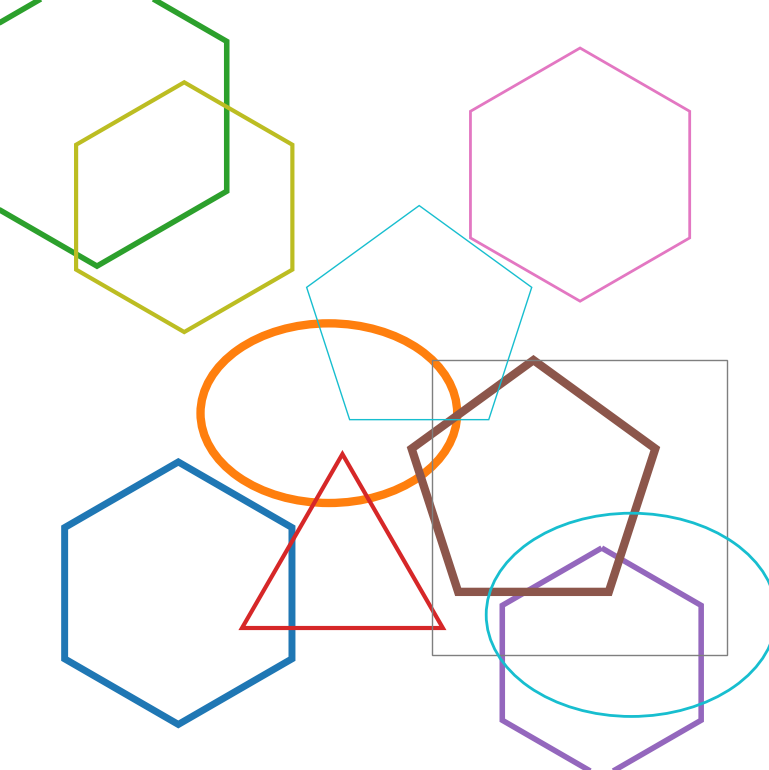[{"shape": "hexagon", "thickness": 2.5, "radius": 0.85, "center": [0.232, 0.23]}, {"shape": "oval", "thickness": 3, "radius": 0.83, "center": [0.427, 0.463]}, {"shape": "hexagon", "thickness": 2, "radius": 0.97, "center": [0.126, 0.849]}, {"shape": "triangle", "thickness": 1.5, "radius": 0.75, "center": [0.445, 0.26]}, {"shape": "hexagon", "thickness": 2, "radius": 0.75, "center": [0.781, 0.139]}, {"shape": "pentagon", "thickness": 3, "radius": 0.83, "center": [0.693, 0.366]}, {"shape": "hexagon", "thickness": 1, "radius": 0.82, "center": [0.753, 0.773]}, {"shape": "square", "thickness": 0.5, "radius": 0.96, "center": [0.752, 0.341]}, {"shape": "hexagon", "thickness": 1.5, "radius": 0.81, "center": [0.239, 0.731]}, {"shape": "oval", "thickness": 1, "radius": 0.94, "center": [0.82, 0.202]}, {"shape": "pentagon", "thickness": 0.5, "radius": 0.77, "center": [0.544, 0.579]}]